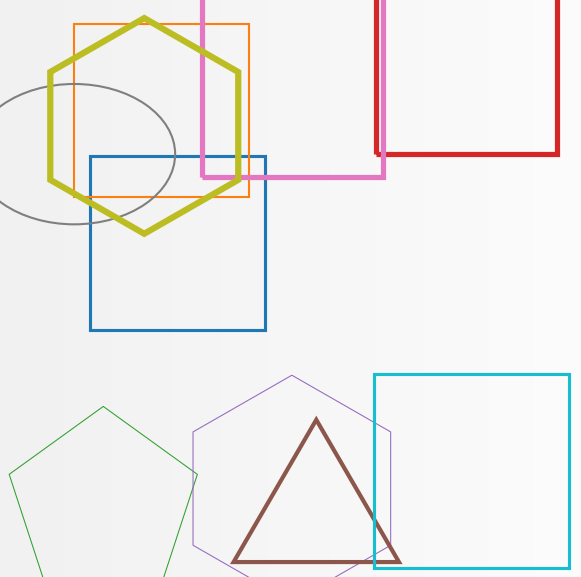[{"shape": "square", "thickness": 1.5, "radius": 0.75, "center": [0.306, 0.579]}, {"shape": "square", "thickness": 1, "radius": 0.75, "center": [0.278, 0.808]}, {"shape": "pentagon", "thickness": 0.5, "radius": 0.85, "center": [0.178, 0.125]}, {"shape": "square", "thickness": 2.5, "radius": 0.78, "center": [0.803, 0.888]}, {"shape": "hexagon", "thickness": 0.5, "radius": 0.98, "center": [0.502, 0.153]}, {"shape": "triangle", "thickness": 2, "radius": 0.82, "center": [0.544, 0.108]}, {"shape": "square", "thickness": 2.5, "radius": 0.78, "center": [0.503, 0.848]}, {"shape": "oval", "thickness": 1, "radius": 0.87, "center": [0.128, 0.732]}, {"shape": "hexagon", "thickness": 3, "radius": 0.93, "center": [0.248, 0.781]}, {"shape": "square", "thickness": 1.5, "radius": 0.84, "center": [0.812, 0.183]}]